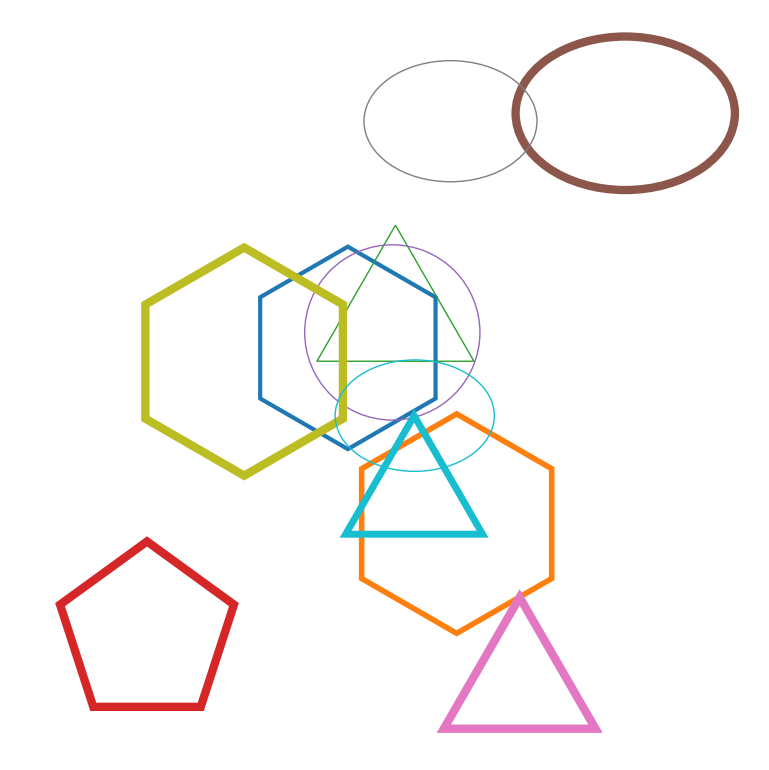[{"shape": "hexagon", "thickness": 1.5, "radius": 0.66, "center": [0.452, 0.548]}, {"shape": "hexagon", "thickness": 2, "radius": 0.71, "center": [0.593, 0.32]}, {"shape": "triangle", "thickness": 0.5, "radius": 0.59, "center": [0.514, 0.59]}, {"shape": "pentagon", "thickness": 3, "radius": 0.59, "center": [0.191, 0.178]}, {"shape": "circle", "thickness": 0.5, "radius": 0.57, "center": [0.51, 0.568]}, {"shape": "oval", "thickness": 3, "radius": 0.71, "center": [0.812, 0.853]}, {"shape": "triangle", "thickness": 3, "radius": 0.57, "center": [0.675, 0.11]}, {"shape": "oval", "thickness": 0.5, "radius": 0.56, "center": [0.585, 0.843]}, {"shape": "hexagon", "thickness": 3, "radius": 0.74, "center": [0.317, 0.53]}, {"shape": "triangle", "thickness": 2.5, "radius": 0.51, "center": [0.538, 0.358]}, {"shape": "oval", "thickness": 0.5, "radius": 0.52, "center": [0.539, 0.46]}]